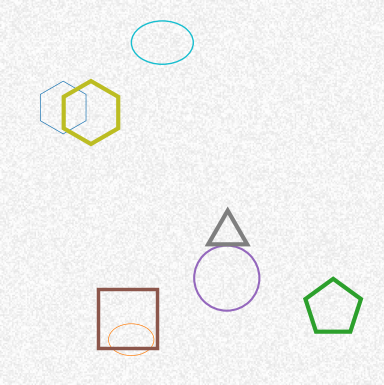[{"shape": "hexagon", "thickness": 0.5, "radius": 0.34, "center": [0.164, 0.721]}, {"shape": "oval", "thickness": 0.5, "radius": 0.3, "center": [0.341, 0.118]}, {"shape": "pentagon", "thickness": 3, "radius": 0.38, "center": [0.865, 0.2]}, {"shape": "circle", "thickness": 1.5, "radius": 0.42, "center": [0.589, 0.278]}, {"shape": "square", "thickness": 2.5, "radius": 0.38, "center": [0.332, 0.174]}, {"shape": "triangle", "thickness": 3, "radius": 0.29, "center": [0.591, 0.395]}, {"shape": "hexagon", "thickness": 3, "radius": 0.41, "center": [0.236, 0.708]}, {"shape": "oval", "thickness": 1, "radius": 0.4, "center": [0.422, 0.889]}]